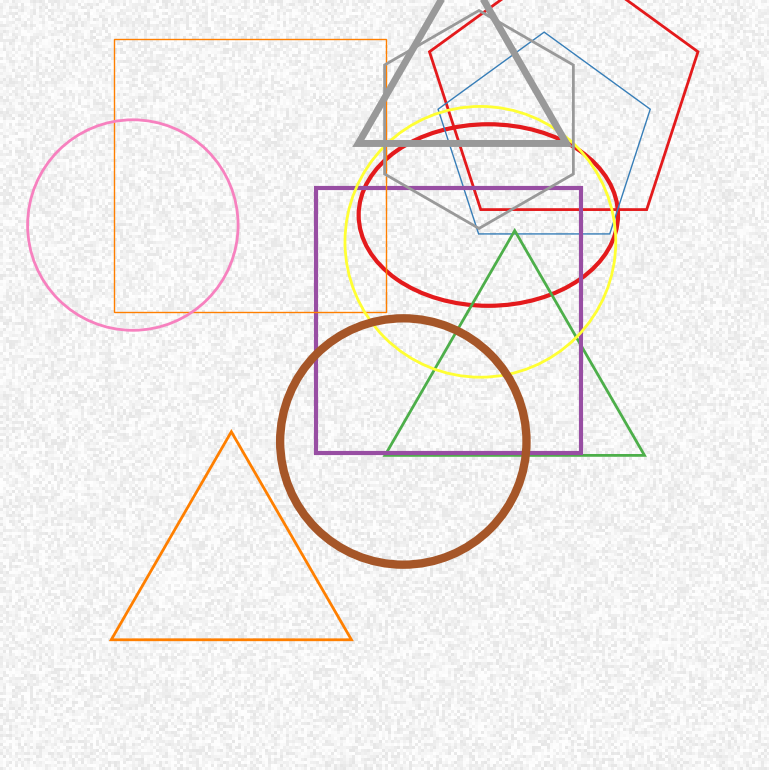[{"shape": "oval", "thickness": 1.5, "radius": 0.84, "center": [0.634, 0.721]}, {"shape": "pentagon", "thickness": 1, "radius": 0.92, "center": [0.732, 0.876]}, {"shape": "pentagon", "thickness": 0.5, "radius": 0.72, "center": [0.707, 0.813]}, {"shape": "triangle", "thickness": 1, "radius": 0.97, "center": [0.668, 0.506]}, {"shape": "square", "thickness": 1.5, "radius": 0.86, "center": [0.582, 0.584]}, {"shape": "triangle", "thickness": 1, "radius": 0.9, "center": [0.3, 0.259]}, {"shape": "square", "thickness": 0.5, "radius": 0.88, "center": [0.325, 0.772]}, {"shape": "circle", "thickness": 1, "radius": 0.88, "center": [0.624, 0.686]}, {"shape": "circle", "thickness": 3, "radius": 0.8, "center": [0.524, 0.427]}, {"shape": "circle", "thickness": 1, "radius": 0.68, "center": [0.173, 0.708]}, {"shape": "hexagon", "thickness": 1, "radius": 0.71, "center": [0.622, 0.845]}, {"shape": "triangle", "thickness": 2.5, "radius": 0.78, "center": [0.601, 0.892]}]